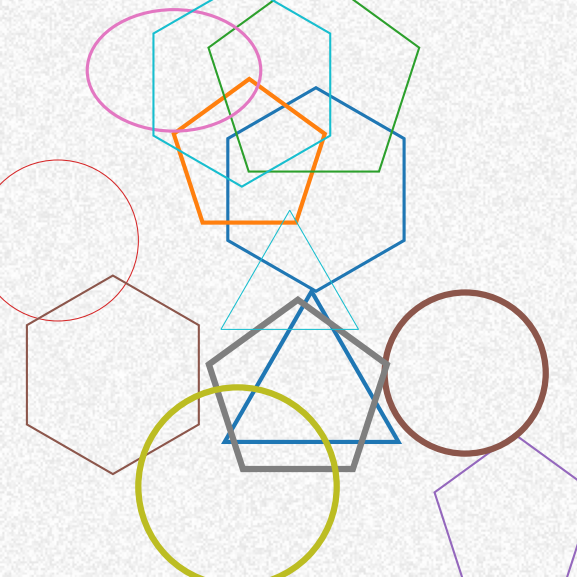[{"shape": "hexagon", "thickness": 1.5, "radius": 0.88, "center": [0.547, 0.671]}, {"shape": "triangle", "thickness": 2, "radius": 0.87, "center": [0.54, 0.321]}, {"shape": "pentagon", "thickness": 2, "radius": 0.69, "center": [0.432, 0.725]}, {"shape": "pentagon", "thickness": 1, "radius": 0.96, "center": [0.543, 0.857]}, {"shape": "circle", "thickness": 0.5, "radius": 0.7, "center": [0.1, 0.583]}, {"shape": "pentagon", "thickness": 1, "radius": 0.73, "center": [0.891, 0.101]}, {"shape": "circle", "thickness": 3, "radius": 0.7, "center": [0.806, 0.353]}, {"shape": "hexagon", "thickness": 1, "radius": 0.86, "center": [0.195, 0.35]}, {"shape": "oval", "thickness": 1.5, "radius": 0.75, "center": [0.301, 0.877]}, {"shape": "pentagon", "thickness": 3, "radius": 0.81, "center": [0.516, 0.318]}, {"shape": "circle", "thickness": 3, "radius": 0.86, "center": [0.411, 0.157]}, {"shape": "triangle", "thickness": 0.5, "radius": 0.69, "center": [0.502, 0.498]}, {"shape": "hexagon", "thickness": 1, "radius": 0.88, "center": [0.419, 0.853]}]